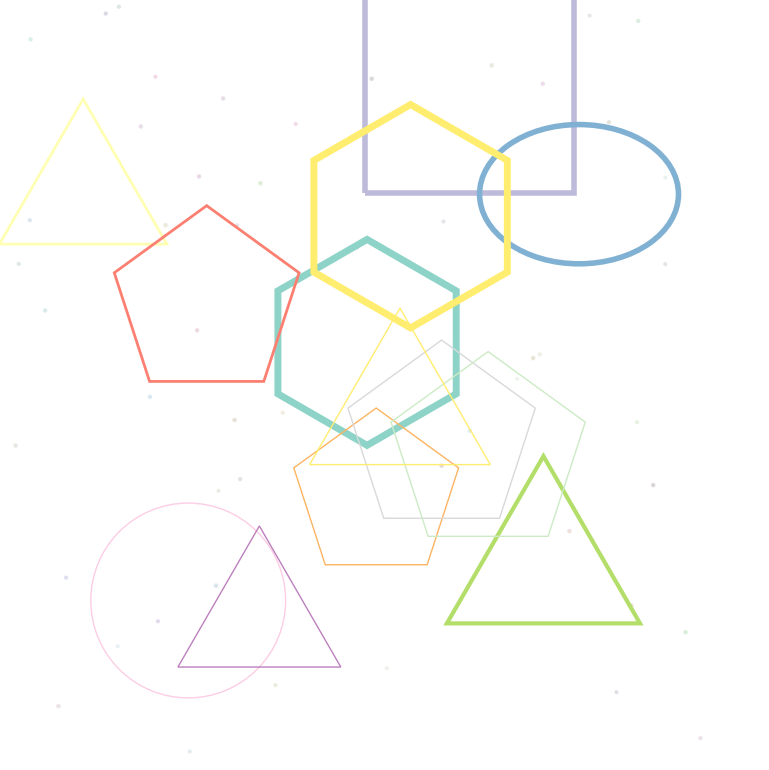[{"shape": "hexagon", "thickness": 2.5, "radius": 0.67, "center": [0.477, 0.555]}, {"shape": "triangle", "thickness": 1, "radius": 0.63, "center": [0.108, 0.746]}, {"shape": "square", "thickness": 2, "radius": 0.68, "center": [0.609, 0.885]}, {"shape": "pentagon", "thickness": 1, "radius": 0.63, "center": [0.268, 0.607]}, {"shape": "oval", "thickness": 2, "radius": 0.65, "center": [0.752, 0.748]}, {"shape": "pentagon", "thickness": 0.5, "radius": 0.56, "center": [0.489, 0.358]}, {"shape": "triangle", "thickness": 1.5, "radius": 0.72, "center": [0.706, 0.263]}, {"shape": "circle", "thickness": 0.5, "radius": 0.63, "center": [0.244, 0.22]}, {"shape": "pentagon", "thickness": 0.5, "radius": 0.64, "center": [0.574, 0.43]}, {"shape": "triangle", "thickness": 0.5, "radius": 0.61, "center": [0.337, 0.195]}, {"shape": "pentagon", "thickness": 0.5, "radius": 0.66, "center": [0.634, 0.411]}, {"shape": "triangle", "thickness": 0.5, "radius": 0.68, "center": [0.519, 0.464]}, {"shape": "hexagon", "thickness": 2.5, "radius": 0.73, "center": [0.533, 0.719]}]